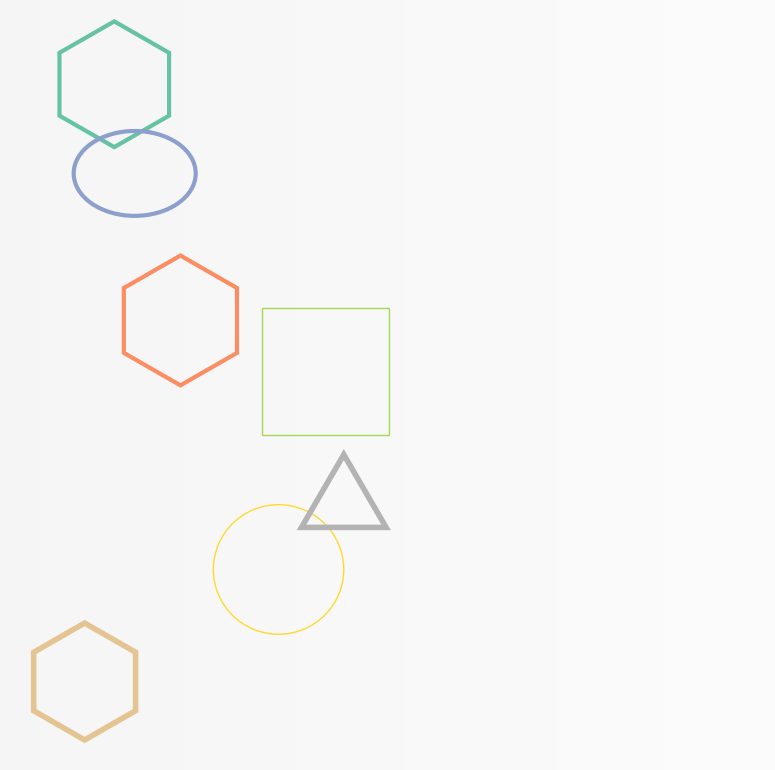[{"shape": "hexagon", "thickness": 1.5, "radius": 0.41, "center": [0.147, 0.891]}, {"shape": "hexagon", "thickness": 1.5, "radius": 0.42, "center": [0.233, 0.584]}, {"shape": "oval", "thickness": 1.5, "radius": 0.39, "center": [0.174, 0.775]}, {"shape": "square", "thickness": 0.5, "radius": 0.41, "center": [0.42, 0.518]}, {"shape": "circle", "thickness": 0.5, "radius": 0.42, "center": [0.359, 0.26]}, {"shape": "hexagon", "thickness": 2, "radius": 0.38, "center": [0.109, 0.115]}, {"shape": "triangle", "thickness": 2, "radius": 0.32, "center": [0.444, 0.347]}]